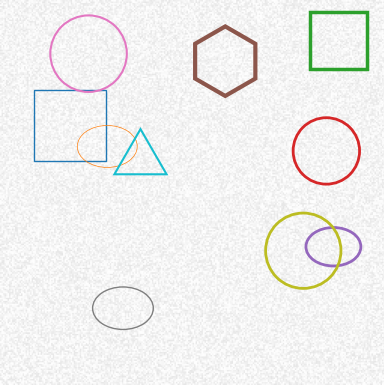[{"shape": "square", "thickness": 1, "radius": 0.46, "center": [0.182, 0.673]}, {"shape": "oval", "thickness": 0.5, "radius": 0.39, "center": [0.279, 0.62]}, {"shape": "square", "thickness": 2.5, "radius": 0.37, "center": [0.879, 0.895]}, {"shape": "circle", "thickness": 2, "radius": 0.43, "center": [0.848, 0.608]}, {"shape": "oval", "thickness": 2, "radius": 0.36, "center": [0.866, 0.359]}, {"shape": "hexagon", "thickness": 3, "radius": 0.45, "center": [0.585, 0.841]}, {"shape": "circle", "thickness": 1.5, "radius": 0.5, "center": [0.23, 0.861]}, {"shape": "oval", "thickness": 1, "radius": 0.39, "center": [0.319, 0.199]}, {"shape": "circle", "thickness": 2, "radius": 0.49, "center": [0.788, 0.349]}, {"shape": "triangle", "thickness": 1.5, "radius": 0.39, "center": [0.365, 0.586]}]